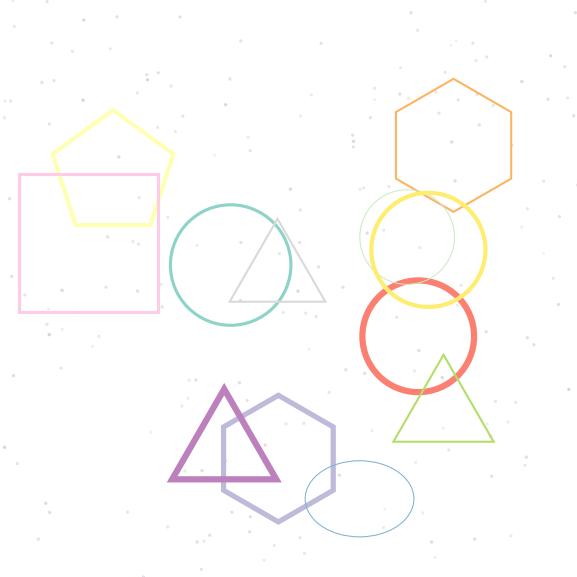[{"shape": "circle", "thickness": 1.5, "radius": 0.52, "center": [0.399, 0.54]}, {"shape": "pentagon", "thickness": 2, "radius": 0.55, "center": [0.196, 0.698]}, {"shape": "hexagon", "thickness": 2.5, "radius": 0.55, "center": [0.482, 0.205]}, {"shape": "circle", "thickness": 3, "radius": 0.48, "center": [0.724, 0.417]}, {"shape": "oval", "thickness": 0.5, "radius": 0.47, "center": [0.623, 0.135]}, {"shape": "hexagon", "thickness": 1, "radius": 0.58, "center": [0.785, 0.747]}, {"shape": "triangle", "thickness": 1, "radius": 0.5, "center": [0.768, 0.284]}, {"shape": "square", "thickness": 1.5, "radius": 0.6, "center": [0.153, 0.579]}, {"shape": "triangle", "thickness": 1, "radius": 0.48, "center": [0.481, 0.525]}, {"shape": "triangle", "thickness": 3, "radius": 0.52, "center": [0.388, 0.221]}, {"shape": "circle", "thickness": 0.5, "radius": 0.41, "center": [0.705, 0.589]}, {"shape": "circle", "thickness": 2, "radius": 0.49, "center": [0.742, 0.566]}]